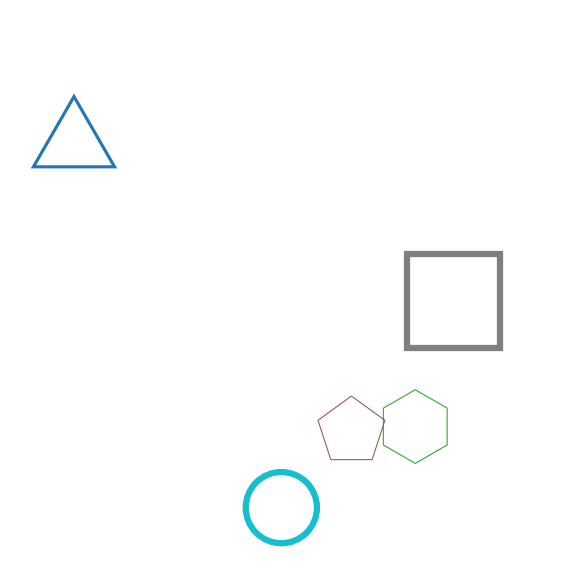[{"shape": "triangle", "thickness": 1.5, "radius": 0.41, "center": [0.128, 0.751]}, {"shape": "hexagon", "thickness": 0.5, "radius": 0.32, "center": [0.719, 0.26]}, {"shape": "pentagon", "thickness": 0.5, "radius": 0.3, "center": [0.609, 0.252]}, {"shape": "square", "thickness": 3, "radius": 0.4, "center": [0.785, 0.478]}, {"shape": "circle", "thickness": 3, "radius": 0.31, "center": [0.487, 0.12]}]